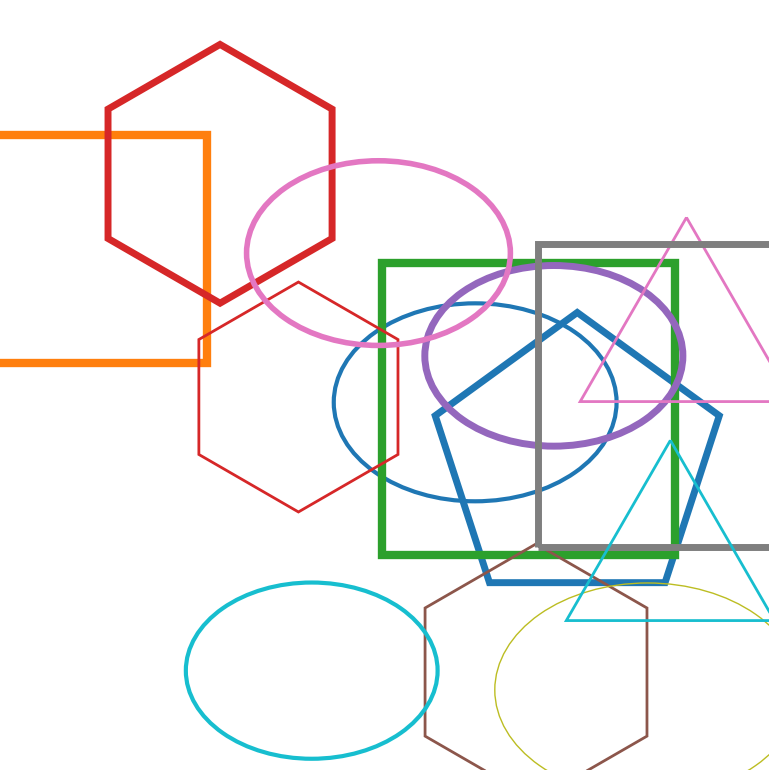[{"shape": "oval", "thickness": 1.5, "radius": 0.92, "center": [0.617, 0.478]}, {"shape": "pentagon", "thickness": 2.5, "radius": 0.97, "center": [0.75, 0.4]}, {"shape": "square", "thickness": 3, "radius": 0.74, "center": [0.121, 0.677]}, {"shape": "square", "thickness": 3, "radius": 0.95, "center": [0.686, 0.469]}, {"shape": "hexagon", "thickness": 2.5, "radius": 0.84, "center": [0.286, 0.774]}, {"shape": "hexagon", "thickness": 1, "radius": 0.75, "center": [0.388, 0.484]}, {"shape": "oval", "thickness": 2.5, "radius": 0.84, "center": [0.719, 0.538]}, {"shape": "hexagon", "thickness": 1, "radius": 0.83, "center": [0.696, 0.127]}, {"shape": "oval", "thickness": 2, "radius": 0.86, "center": [0.492, 0.671]}, {"shape": "triangle", "thickness": 1, "radius": 0.8, "center": [0.892, 0.558]}, {"shape": "square", "thickness": 2.5, "radius": 0.98, "center": [0.896, 0.486]}, {"shape": "oval", "thickness": 0.5, "radius": 0.99, "center": [0.841, 0.104]}, {"shape": "triangle", "thickness": 1, "radius": 0.78, "center": [0.871, 0.272]}, {"shape": "oval", "thickness": 1.5, "radius": 0.82, "center": [0.405, 0.129]}]